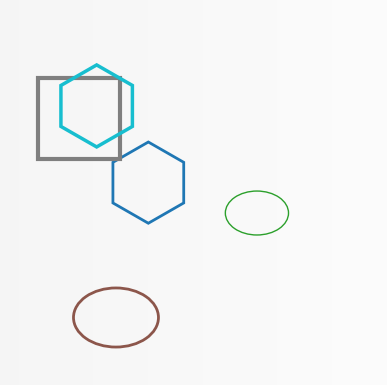[{"shape": "hexagon", "thickness": 2, "radius": 0.53, "center": [0.383, 0.526]}, {"shape": "oval", "thickness": 1, "radius": 0.41, "center": [0.663, 0.447]}, {"shape": "oval", "thickness": 2, "radius": 0.55, "center": [0.299, 0.175]}, {"shape": "square", "thickness": 3, "radius": 0.52, "center": [0.204, 0.692]}, {"shape": "hexagon", "thickness": 2.5, "radius": 0.53, "center": [0.249, 0.725]}]